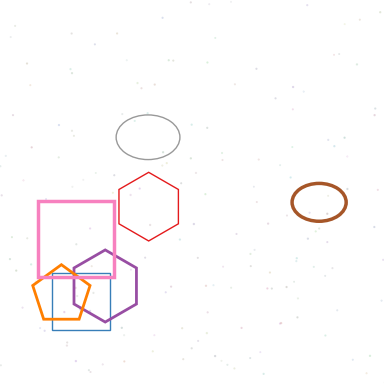[{"shape": "hexagon", "thickness": 1, "radius": 0.45, "center": [0.386, 0.463]}, {"shape": "square", "thickness": 1, "radius": 0.37, "center": [0.21, 0.217]}, {"shape": "hexagon", "thickness": 2, "radius": 0.47, "center": [0.273, 0.257]}, {"shape": "pentagon", "thickness": 2, "radius": 0.39, "center": [0.159, 0.234]}, {"shape": "oval", "thickness": 2.5, "radius": 0.35, "center": [0.829, 0.474]}, {"shape": "square", "thickness": 2.5, "radius": 0.5, "center": [0.198, 0.379]}, {"shape": "oval", "thickness": 1, "radius": 0.41, "center": [0.384, 0.643]}]